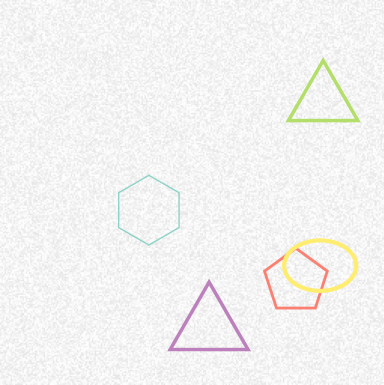[{"shape": "hexagon", "thickness": 1, "radius": 0.45, "center": [0.387, 0.454]}, {"shape": "pentagon", "thickness": 2, "radius": 0.43, "center": [0.769, 0.269]}, {"shape": "triangle", "thickness": 2.5, "radius": 0.52, "center": [0.839, 0.739]}, {"shape": "triangle", "thickness": 2.5, "radius": 0.58, "center": [0.543, 0.151]}, {"shape": "oval", "thickness": 3, "radius": 0.47, "center": [0.832, 0.31]}]